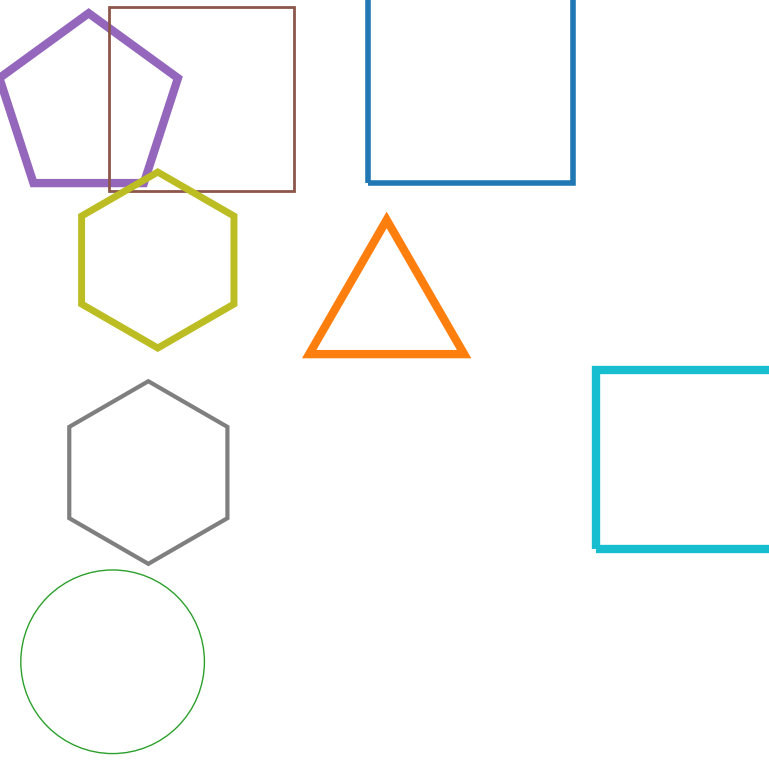[{"shape": "square", "thickness": 2, "radius": 0.67, "center": [0.611, 0.896]}, {"shape": "triangle", "thickness": 3, "radius": 0.58, "center": [0.502, 0.598]}, {"shape": "circle", "thickness": 0.5, "radius": 0.6, "center": [0.146, 0.141]}, {"shape": "pentagon", "thickness": 3, "radius": 0.61, "center": [0.115, 0.861]}, {"shape": "square", "thickness": 1, "radius": 0.6, "center": [0.262, 0.871]}, {"shape": "hexagon", "thickness": 1.5, "radius": 0.59, "center": [0.193, 0.386]}, {"shape": "hexagon", "thickness": 2.5, "radius": 0.57, "center": [0.205, 0.662]}, {"shape": "square", "thickness": 3, "radius": 0.58, "center": [0.89, 0.403]}]